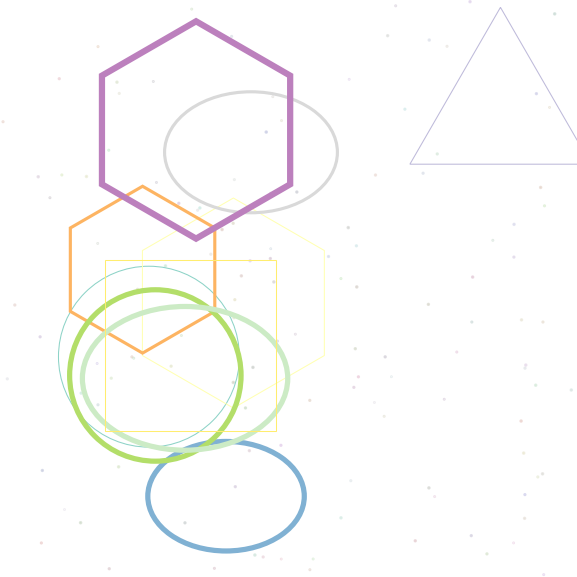[{"shape": "circle", "thickness": 0.5, "radius": 0.78, "center": [0.258, 0.382]}, {"shape": "hexagon", "thickness": 0.5, "radius": 0.91, "center": [0.404, 0.474]}, {"shape": "triangle", "thickness": 0.5, "radius": 0.91, "center": [0.867, 0.805]}, {"shape": "oval", "thickness": 2.5, "radius": 0.68, "center": [0.391, 0.14]}, {"shape": "hexagon", "thickness": 1.5, "radius": 0.72, "center": [0.247, 0.532]}, {"shape": "circle", "thickness": 2.5, "radius": 0.74, "center": [0.269, 0.349]}, {"shape": "oval", "thickness": 1.5, "radius": 0.75, "center": [0.435, 0.735]}, {"shape": "hexagon", "thickness": 3, "radius": 0.94, "center": [0.34, 0.774]}, {"shape": "oval", "thickness": 2.5, "radius": 0.89, "center": [0.32, 0.344]}, {"shape": "square", "thickness": 0.5, "radius": 0.74, "center": [0.33, 0.4]}]